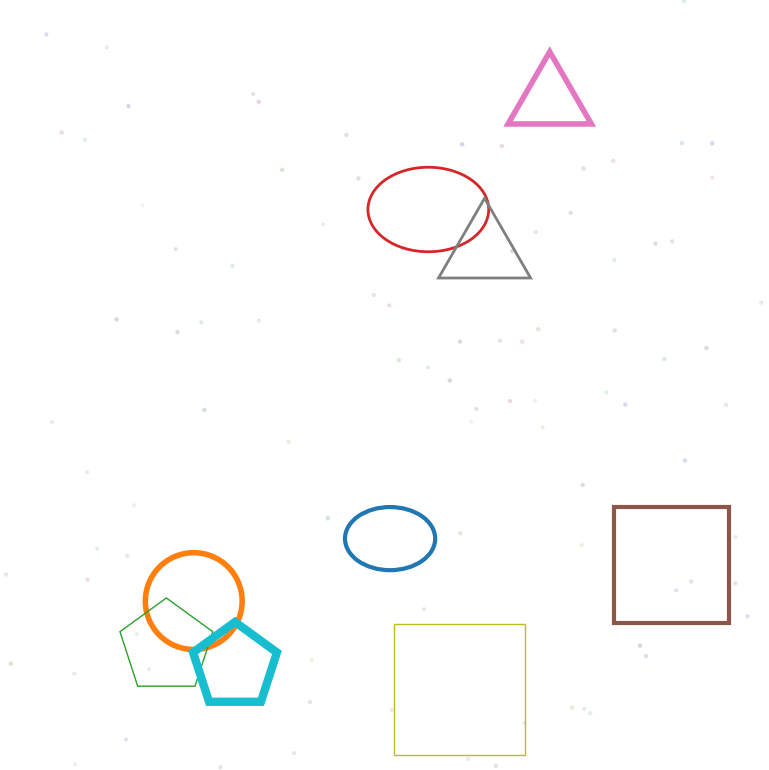[{"shape": "oval", "thickness": 1.5, "radius": 0.29, "center": [0.507, 0.3]}, {"shape": "circle", "thickness": 2, "radius": 0.31, "center": [0.252, 0.219]}, {"shape": "pentagon", "thickness": 0.5, "radius": 0.32, "center": [0.216, 0.16]}, {"shape": "oval", "thickness": 1, "radius": 0.39, "center": [0.556, 0.728]}, {"shape": "square", "thickness": 1.5, "radius": 0.38, "center": [0.872, 0.266]}, {"shape": "triangle", "thickness": 2, "radius": 0.31, "center": [0.714, 0.87]}, {"shape": "triangle", "thickness": 1, "radius": 0.35, "center": [0.629, 0.673]}, {"shape": "square", "thickness": 0.5, "radius": 0.42, "center": [0.597, 0.104]}, {"shape": "pentagon", "thickness": 3, "radius": 0.29, "center": [0.305, 0.135]}]